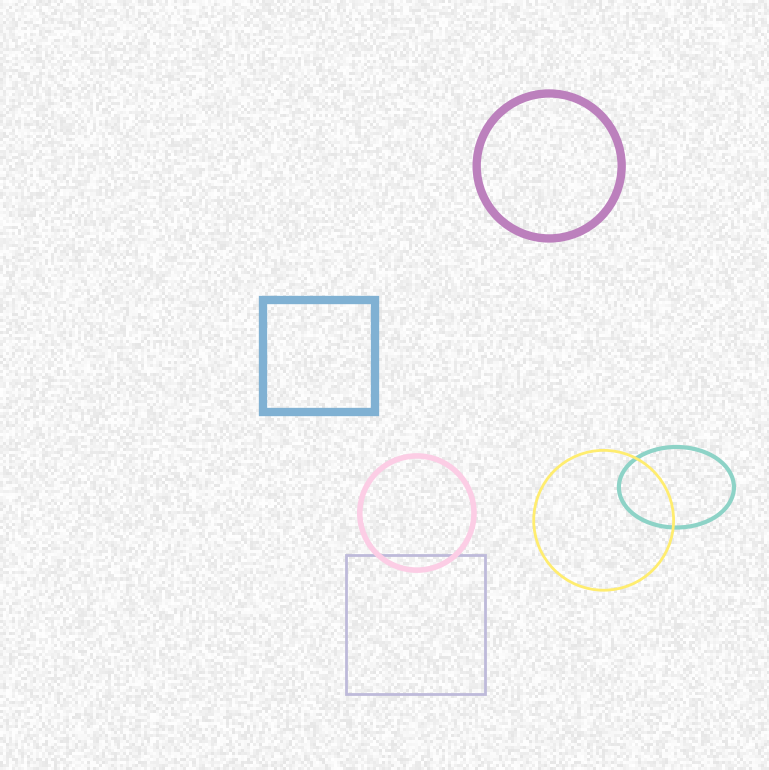[{"shape": "oval", "thickness": 1.5, "radius": 0.37, "center": [0.878, 0.367]}, {"shape": "square", "thickness": 1, "radius": 0.45, "center": [0.54, 0.189]}, {"shape": "square", "thickness": 3, "radius": 0.36, "center": [0.414, 0.538]}, {"shape": "circle", "thickness": 2, "radius": 0.37, "center": [0.541, 0.334]}, {"shape": "circle", "thickness": 3, "radius": 0.47, "center": [0.713, 0.784]}, {"shape": "circle", "thickness": 1, "radius": 0.45, "center": [0.784, 0.324]}]